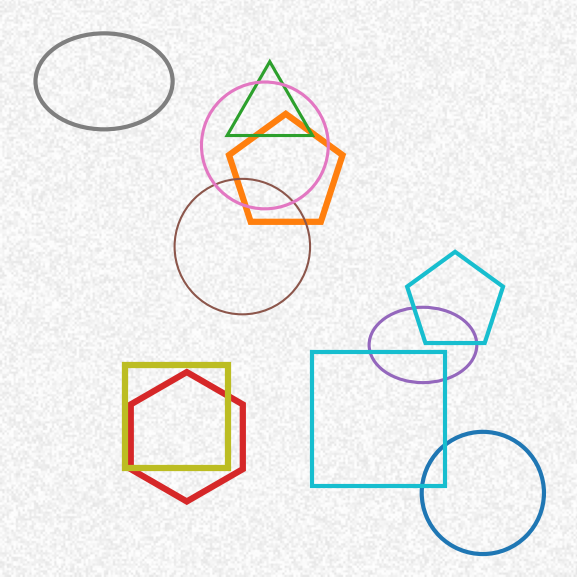[{"shape": "circle", "thickness": 2, "radius": 0.53, "center": [0.836, 0.146]}, {"shape": "pentagon", "thickness": 3, "radius": 0.52, "center": [0.495, 0.699]}, {"shape": "triangle", "thickness": 1.5, "radius": 0.43, "center": [0.467, 0.807]}, {"shape": "hexagon", "thickness": 3, "radius": 0.56, "center": [0.323, 0.243]}, {"shape": "oval", "thickness": 1.5, "radius": 0.47, "center": [0.732, 0.402]}, {"shape": "circle", "thickness": 1, "radius": 0.59, "center": [0.42, 0.572]}, {"shape": "circle", "thickness": 1.5, "radius": 0.55, "center": [0.459, 0.747]}, {"shape": "oval", "thickness": 2, "radius": 0.59, "center": [0.18, 0.858]}, {"shape": "square", "thickness": 3, "radius": 0.44, "center": [0.305, 0.278]}, {"shape": "square", "thickness": 2, "radius": 0.58, "center": [0.656, 0.274]}, {"shape": "pentagon", "thickness": 2, "radius": 0.44, "center": [0.788, 0.476]}]